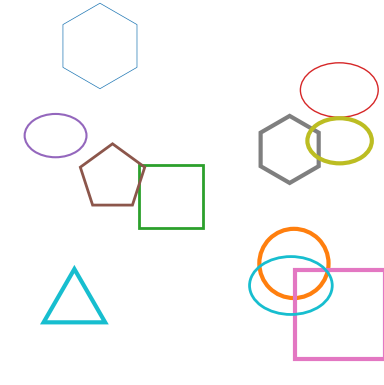[{"shape": "hexagon", "thickness": 0.5, "radius": 0.56, "center": [0.26, 0.881]}, {"shape": "circle", "thickness": 3, "radius": 0.45, "center": [0.763, 0.316]}, {"shape": "square", "thickness": 2, "radius": 0.41, "center": [0.444, 0.49]}, {"shape": "oval", "thickness": 1, "radius": 0.51, "center": [0.881, 0.766]}, {"shape": "oval", "thickness": 1.5, "radius": 0.4, "center": [0.144, 0.648]}, {"shape": "pentagon", "thickness": 2, "radius": 0.44, "center": [0.292, 0.538]}, {"shape": "square", "thickness": 3, "radius": 0.58, "center": [0.883, 0.182]}, {"shape": "hexagon", "thickness": 3, "radius": 0.44, "center": [0.752, 0.612]}, {"shape": "oval", "thickness": 3, "radius": 0.42, "center": [0.882, 0.634]}, {"shape": "oval", "thickness": 2, "radius": 0.54, "center": [0.756, 0.258]}, {"shape": "triangle", "thickness": 3, "radius": 0.46, "center": [0.193, 0.209]}]